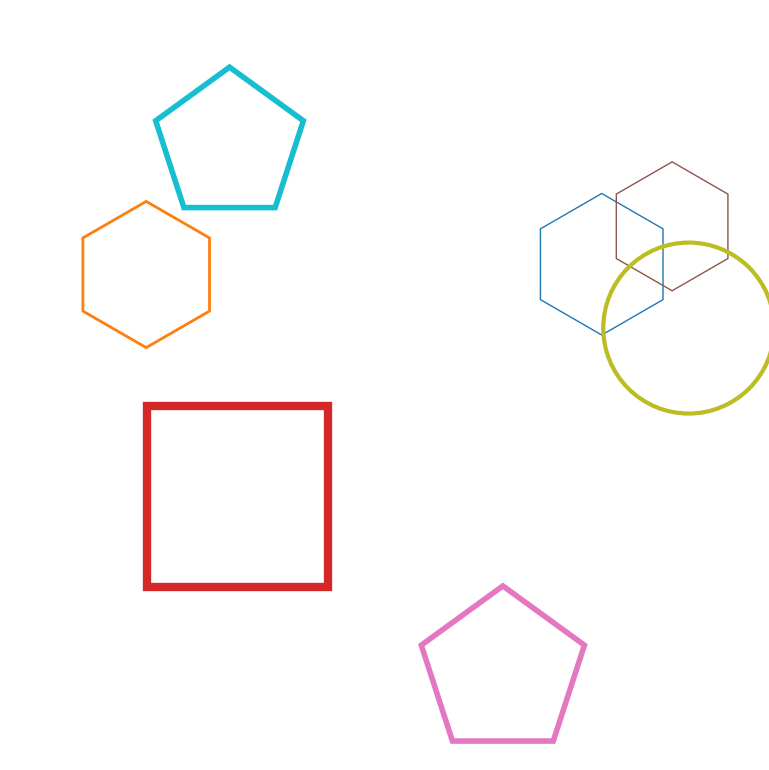[{"shape": "hexagon", "thickness": 0.5, "radius": 0.46, "center": [0.781, 0.657]}, {"shape": "hexagon", "thickness": 1, "radius": 0.47, "center": [0.19, 0.644]}, {"shape": "square", "thickness": 3, "radius": 0.59, "center": [0.309, 0.355]}, {"shape": "hexagon", "thickness": 0.5, "radius": 0.42, "center": [0.873, 0.706]}, {"shape": "pentagon", "thickness": 2, "radius": 0.56, "center": [0.653, 0.128]}, {"shape": "circle", "thickness": 1.5, "radius": 0.56, "center": [0.894, 0.574]}, {"shape": "pentagon", "thickness": 2, "radius": 0.5, "center": [0.298, 0.812]}]